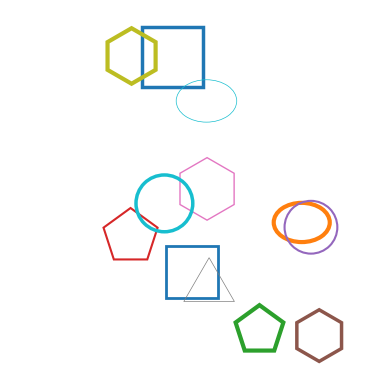[{"shape": "square", "thickness": 2, "radius": 0.34, "center": [0.499, 0.293]}, {"shape": "square", "thickness": 2.5, "radius": 0.39, "center": [0.447, 0.852]}, {"shape": "oval", "thickness": 3, "radius": 0.36, "center": [0.784, 0.422]}, {"shape": "pentagon", "thickness": 3, "radius": 0.33, "center": [0.674, 0.142]}, {"shape": "pentagon", "thickness": 1.5, "radius": 0.37, "center": [0.339, 0.386]}, {"shape": "circle", "thickness": 1.5, "radius": 0.34, "center": [0.808, 0.41]}, {"shape": "hexagon", "thickness": 2.5, "radius": 0.34, "center": [0.829, 0.128]}, {"shape": "hexagon", "thickness": 1, "radius": 0.41, "center": [0.538, 0.509]}, {"shape": "triangle", "thickness": 0.5, "radius": 0.38, "center": [0.543, 0.255]}, {"shape": "hexagon", "thickness": 3, "radius": 0.36, "center": [0.342, 0.855]}, {"shape": "circle", "thickness": 2.5, "radius": 0.37, "center": [0.427, 0.472]}, {"shape": "oval", "thickness": 0.5, "radius": 0.39, "center": [0.536, 0.738]}]